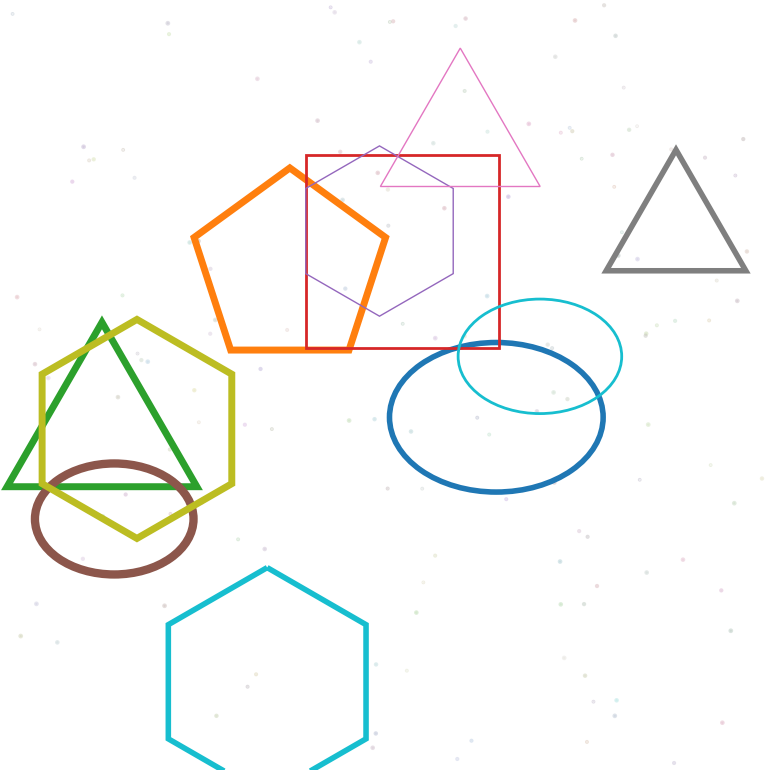[{"shape": "oval", "thickness": 2, "radius": 0.69, "center": [0.645, 0.458]}, {"shape": "pentagon", "thickness": 2.5, "radius": 0.65, "center": [0.376, 0.651]}, {"shape": "triangle", "thickness": 2.5, "radius": 0.71, "center": [0.132, 0.439]}, {"shape": "square", "thickness": 1, "radius": 0.63, "center": [0.523, 0.673]}, {"shape": "hexagon", "thickness": 0.5, "radius": 0.55, "center": [0.493, 0.7]}, {"shape": "oval", "thickness": 3, "radius": 0.51, "center": [0.148, 0.326]}, {"shape": "triangle", "thickness": 0.5, "radius": 0.6, "center": [0.598, 0.818]}, {"shape": "triangle", "thickness": 2, "radius": 0.52, "center": [0.878, 0.701]}, {"shape": "hexagon", "thickness": 2.5, "radius": 0.71, "center": [0.178, 0.443]}, {"shape": "oval", "thickness": 1, "radius": 0.53, "center": [0.701, 0.537]}, {"shape": "hexagon", "thickness": 2, "radius": 0.74, "center": [0.347, 0.115]}]